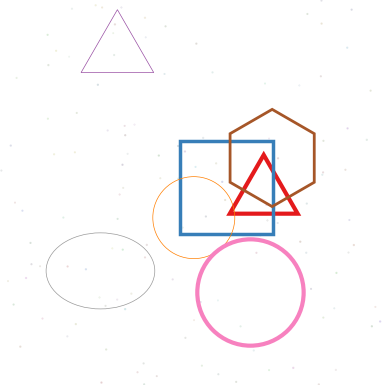[{"shape": "triangle", "thickness": 3, "radius": 0.51, "center": [0.685, 0.496]}, {"shape": "square", "thickness": 2.5, "radius": 0.6, "center": [0.589, 0.513]}, {"shape": "triangle", "thickness": 0.5, "radius": 0.54, "center": [0.305, 0.866]}, {"shape": "circle", "thickness": 0.5, "radius": 0.53, "center": [0.503, 0.435]}, {"shape": "hexagon", "thickness": 2, "radius": 0.63, "center": [0.707, 0.59]}, {"shape": "circle", "thickness": 3, "radius": 0.69, "center": [0.651, 0.24]}, {"shape": "oval", "thickness": 0.5, "radius": 0.71, "center": [0.261, 0.296]}]